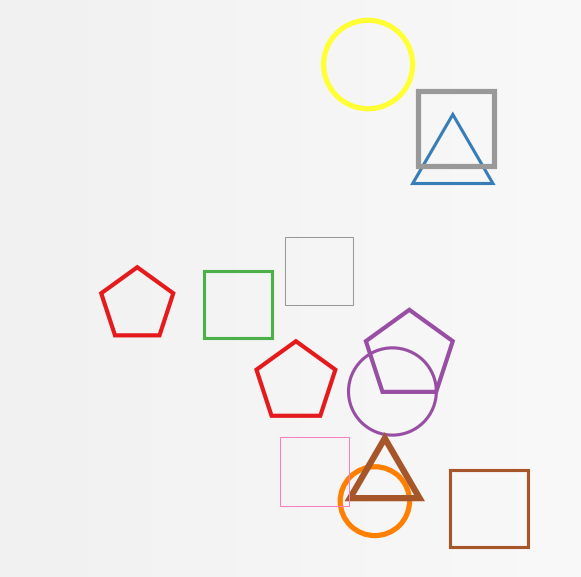[{"shape": "pentagon", "thickness": 2, "radius": 0.36, "center": [0.509, 0.337]}, {"shape": "pentagon", "thickness": 2, "radius": 0.33, "center": [0.236, 0.471]}, {"shape": "triangle", "thickness": 1.5, "radius": 0.4, "center": [0.779, 0.721]}, {"shape": "square", "thickness": 1.5, "radius": 0.29, "center": [0.41, 0.472]}, {"shape": "pentagon", "thickness": 2, "radius": 0.39, "center": [0.704, 0.384]}, {"shape": "circle", "thickness": 1.5, "radius": 0.38, "center": [0.675, 0.321]}, {"shape": "circle", "thickness": 2.5, "radius": 0.3, "center": [0.645, 0.131]}, {"shape": "circle", "thickness": 2.5, "radius": 0.38, "center": [0.633, 0.887]}, {"shape": "square", "thickness": 1.5, "radius": 0.34, "center": [0.841, 0.119]}, {"shape": "triangle", "thickness": 3, "radius": 0.35, "center": [0.662, 0.171]}, {"shape": "square", "thickness": 0.5, "radius": 0.3, "center": [0.541, 0.183]}, {"shape": "square", "thickness": 0.5, "radius": 0.29, "center": [0.549, 0.53]}, {"shape": "square", "thickness": 2.5, "radius": 0.32, "center": [0.785, 0.776]}]